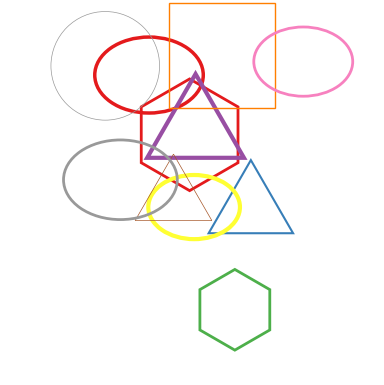[{"shape": "oval", "thickness": 2.5, "radius": 0.7, "center": [0.387, 0.805]}, {"shape": "hexagon", "thickness": 2, "radius": 0.73, "center": [0.493, 0.65]}, {"shape": "triangle", "thickness": 1.5, "radius": 0.63, "center": [0.652, 0.458]}, {"shape": "hexagon", "thickness": 2, "radius": 0.52, "center": [0.61, 0.195]}, {"shape": "triangle", "thickness": 3, "radius": 0.73, "center": [0.508, 0.663]}, {"shape": "square", "thickness": 1, "radius": 0.69, "center": [0.577, 0.855]}, {"shape": "oval", "thickness": 3, "radius": 0.6, "center": [0.504, 0.462]}, {"shape": "triangle", "thickness": 0.5, "radius": 0.57, "center": [0.451, 0.485]}, {"shape": "oval", "thickness": 2, "radius": 0.64, "center": [0.788, 0.84]}, {"shape": "circle", "thickness": 0.5, "radius": 0.71, "center": [0.273, 0.829]}, {"shape": "oval", "thickness": 2, "radius": 0.74, "center": [0.313, 0.533]}]